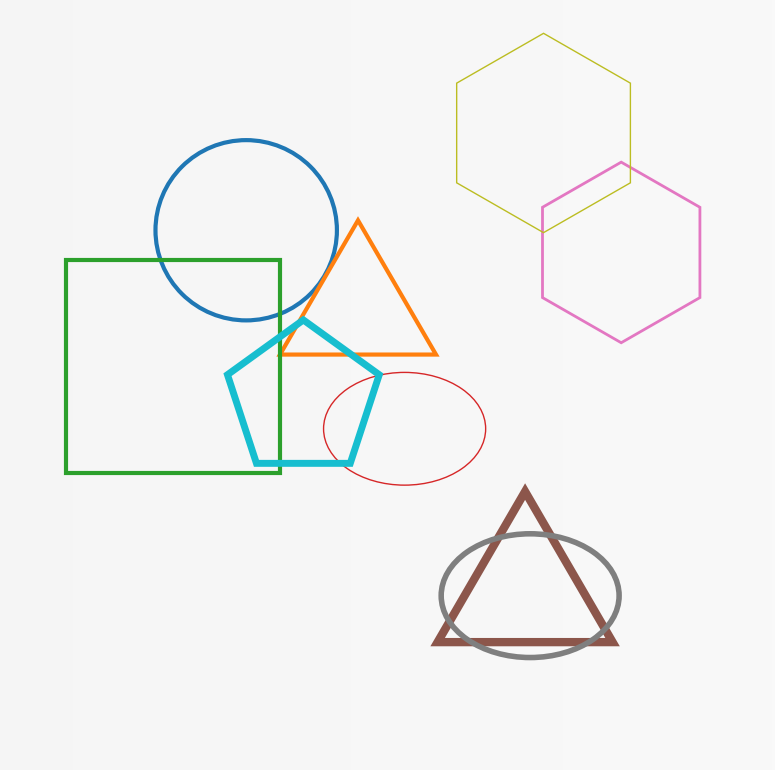[{"shape": "circle", "thickness": 1.5, "radius": 0.59, "center": [0.318, 0.701]}, {"shape": "triangle", "thickness": 1.5, "radius": 0.58, "center": [0.462, 0.598]}, {"shape": "square", "thickness": 1.5, "radius": 0.69, "center": [0.223, 0.524]}, {"shape": "oval", "thickness": 0.5, "radius": 0.52, "center": [0.522, 0.443]}, {"shape": "triangle", "thickness": 3, "radius": 0.65, "center": [0.678, 0.231]}, {"shape": "hexagon", "thickness": 1, "radius": 0.59, "center": [0.802, 0.672]}, {"shape": "oval", "thickness": 2, "radius": 0.57, "center": [0.684, 0.226]}, {"shape": "hexagon", "thickness": 0.5, "radius": 0.65, "center": [0.701, 0.827]}, {"shape": "pentagon", "thickness": 2.5, "radius": 0.51, "center": [0.391, 0.482]}]